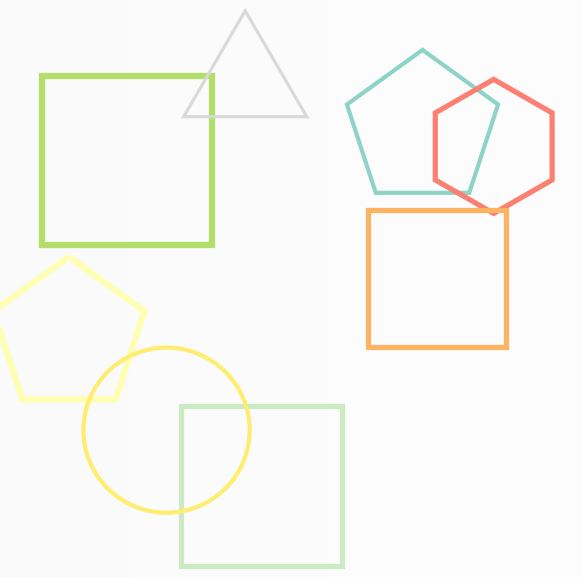[{"shape": "pentagon", "thickness": 2, "radius": 0.68, "center": [0.727, 0.776]}, {"shape": "pentagon", "thickness": 3, "radius": 0.68, "center": [0.119, 0.418]}, {"shape": "hexagon", "thickness": 2.5, "radius": 0.58, "center": [0.849, 0.746]}, {"shape": "square", "thickness": 2.5, "radius": 0.59, "center": [0.751, 0.517]}, {"shape": "square", "thickness": 3, "radius": 0.73, "center": [0.219, 0.722]}, {"shape": "triangle", "thickness": 1.5, "radius": 0.61, "center": [0.422, 0.858]}, {"shape": "square", "thickness": 2.5, "radius": 0.69, "center": [0.45, 0.158]}, {"shape": "circle", "thickness": 2, "radius": 0.71, "center": [0.287, 0.254]}]